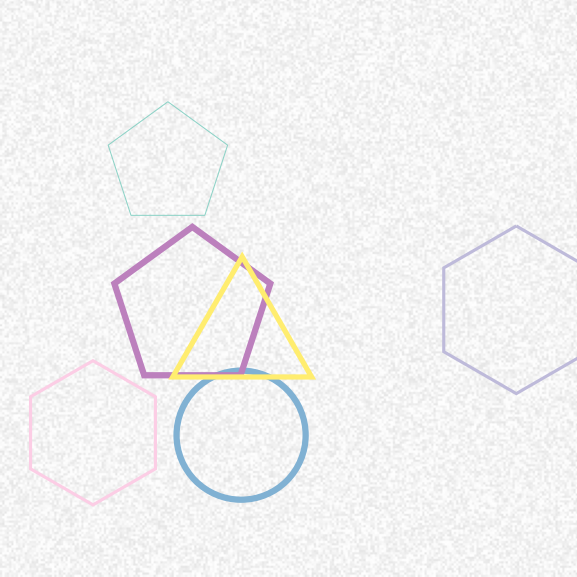[{"shape": "pentagon", "thickness": 0.5, "radius": 0.54, "center": [0.291, 0.714]}, {"shape": "hexagon", "thickness": 1.5, "radius": 0.73, "center": [0.894, 0.463]}, {"shape": "circle", "thickness": 3, "radius": 0.56, "center": [0.417, 0.246]}, {"shape": "hexagon", "thickness": 1.5, "radius": 0.62, "center": [0.161, 0.25]}, {"shape": "pentagon", "thickness": 3, "radius": 0.71, "center": [0.333, 0.464]}, {"shape": "triangle", "thickness": 2.5, "radius": 0.69, "center": [0.419, 0.416]}]